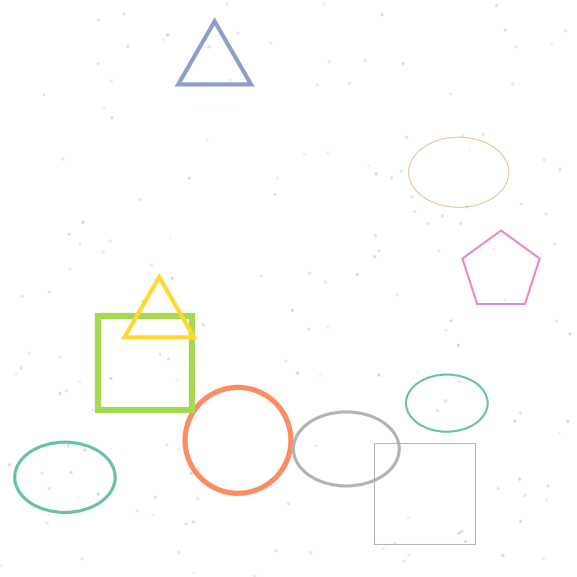[{"shape": "oval", "thickness": 1.5, "radius": 0.43, "center": [0.112, 0.173]}, {"shape": "oval", "thickness": 1, "radius": 0.35, "center": [0.774, 0.301]}, {"shape": "circle", "thickness": 2.5, "radius": 0.46, "center": [0.412, 0.237]}, {"shape": "triangle", "thickness": 2, "radius": 0.36, "center": [0.372, 0.889]}, {"shape": "pentagon", "thickness": 1, "radius": 0.35, "center": [0.868, 0.53]}, {"shape": "square", "thickness": 3, "radius": 0.4, "center": [0.251, 0.371]}, {"shape": "triangle", "thickness": 2, "radius": 0.35, "center": [0.276, 0.45]}, {"shape": "oval", "thickness": 0.5, "radius": 0.43, "center": [0.794, 0.701]}, {"shape": "oval", "thickness": 1.5, "radius": 0.46, "center": [0.6, 0.222]}, {"shape": "square", "thickness": 0.5, "radius": 0.44, "center": [0.735, 0.145]}]